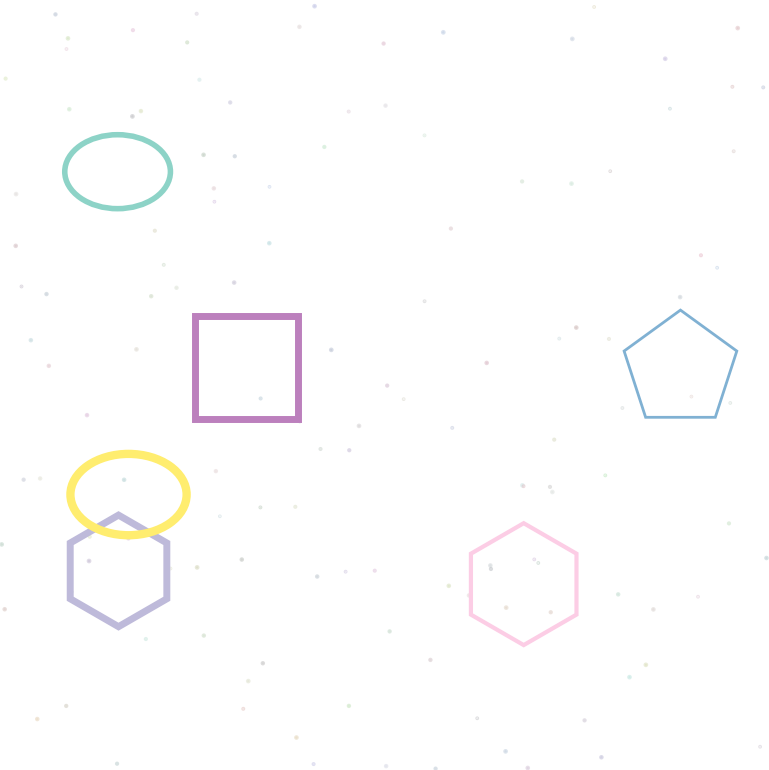[{"shape": "oval", "thickness": 2, "radius": 0.34, "center": [0.153, 0.777]}, {"shape": "hexagon", "thickness": 2.5, "radius": 0.36, "center": [0.154, 0.259]}, {"shape": "pentagon", "thickness": 1, "radius": 0.38, "center": [0.884, 0.52]}, {"shape": "hexagon", "thickness": 1.5, "radius": 0.4, "center": [0.68, 0.241]}, {"shape": "square", "thickness": 2.5, "radius": 0.33, "center": [0.32, 0.523]}, {"shape": "oval", "thickness": 3, "radius": 0.38, "center": [0.167, 0.358]}]